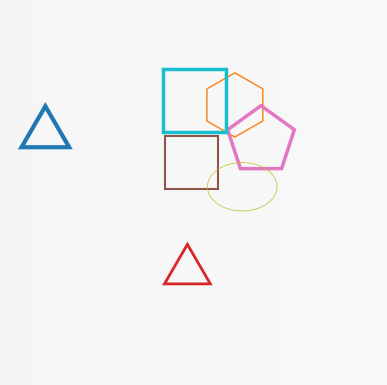[{"shape": "triangle", "thickness": 3, "radius": 0.35, "center": [0.117, 0.653]}, {"shape": "hexagon", "thickness": 1, "radius": 0.42, "center": [0.606, 0.727]}, {"shape": "triangle", "thickness": 2, "radius": 0.34, "center": [0.484, 0.297]}, {"shape": "square", "thickness": 1.5, "radius": 0.34, "center": [0.494, 0.578]}, {"shape": "pentagon", "thickness": 2.5, "radius": 0.45, "center": [0.674, 0.635]}, {"shape": "oval", "thickness": 0.5, "radius": 0.45, "center": [0.625, 0.515]}, {"shape": "square", "thickness": 2.5, "radius": 0.41, "center": [0.502, 0.74]}]